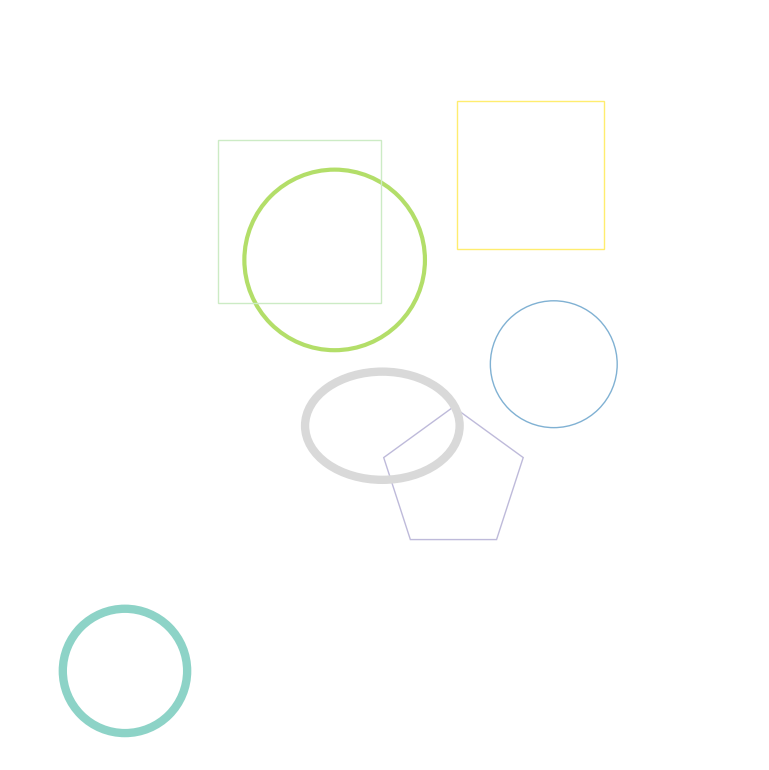[{"shape": "circle", "thickness": 3, "radius": 0.4, "center": [0.162, 0.129]}, {"shape": "pentagon", "thickness": 0.5, "radius": 0.48, "center": [0.589, 0.376]}, {"shape": "circle", "thickness": 0.5, "radius": 0.41, "center": [0.719, 0.527]}, {"shape": "circle", "thickness": 1.5, "radius": 0.59, "center": [0.435, 0.662]}, {"shape": "oval", "thickness": 3, "radius": 0.5, "center": [0.497, 0.447]}, {"shape": "square", "thickness": 0.5, "radius": 0.53, "center": [0.389, 0.712]}, {"shape": "square", "thickness": 0.5, "radius": 0.48, "center": [0.689, 0.773]}]